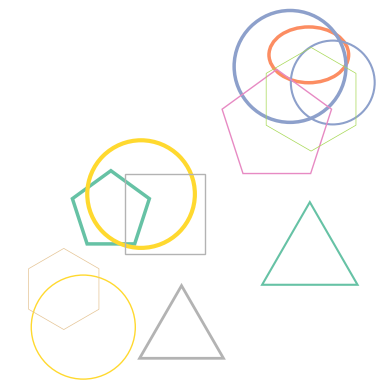[{"shape": "pentagon", "thickness": 2.5, "radius": 0.53, "center": [0.288, 0.451]}, {"shape": "triangle", "thickness": 1.5, "radius": 0.72, "center": [0.805, 0.332]}, {"shape": "oval", "thickness": 2.5, "radius": 0.52, "center": [0.802, 0.858]}, {"shape": "circle", "thickness": 1.5, "radius": 0.54, "center": [0.864, 0.786]}, {"shape": "circle", "thickness": 2.5, "radius": 0.73, "center": [0.753, 0.827]}, {"shape": "pentagon", "thickness": 1, "radius": 0.75, "center": [0.719, 0.67]}, {"shape": "hexagon", "thickness": 0.5, "radius": 0.67, "center": [0.808, 0.742]}, {"shape": "circle", "thickness": 1, "radius": 0.68, "center": [0.216, 0.15]}, {"shape": "circle", "thickness": 3, "radius": 0.7, "center": [0.366, 0.496]}, {"shape": "hexagon", "thickness": 0.5, "radius": 0.53, "center": [0.166, 0.249]}, {"shape": "triangle", "thickness": 2, "radius": 0.63, "center": [0.472, 0.132]}, {"shape": "square", "thickness": 1, "radius": 0.52, "center": [0.429, 0.443]}]